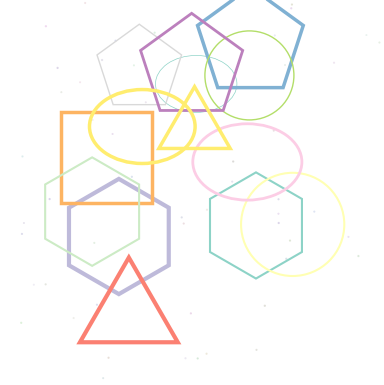[{"shape": "hexagon", "thickness": 1.5, "radius": 0.69, "center": [0.665, 0.414]}, {"shape": "oval", "thickness": 0.5, "radius": 0.53, "center": [0.51, 0.782]}, {"shape": "circle", "thickness": 1.5, "radius": 0.67, "center": [0.76, 0.417]}, {"shape": "hexagon", "thickness": 3, "radius": 0.75, "center": [0.309, 0.386]}, {"shape": "triangle", "thickness": 3, "radius": 0.73, "center": [0.335, 0.184]}, {"shape": "pentagon", "thickness": 2.5, "radius": 0.72, "center": [0.65, 0.889]}, {"shape": "square", "thickness": 2.5, "radius": 0.59, "center": [0.278, 0.591]}, {"shape": "circle", "thickness": 1, "radius": 0.58, "center": [0.648, 0.804]}, {"shape": "oval", "thickness": 2, "radius": 0.71, "center": [0.642, 0.579]}, {"shape": "pentagon", "thickness": 1, "radius": 0.58, "center": [0.362, 0.822]}, {"shape": "pentagon", "thickness": 2, "radius": 0.7, "center": [0.498, 0.826]}, {"shape": "hexagon", "thickness": 1.5, "radius": 0.7, "center": [0.239, 0.45]}, {"shape": "oval", "thickness": 2.5, "radius": 0.69, "center": [0.37, 0.671]}, {"shape": "triangle", "thickness": 2.5, "radius": 0.53, "center": [0.505, 0.668]}]